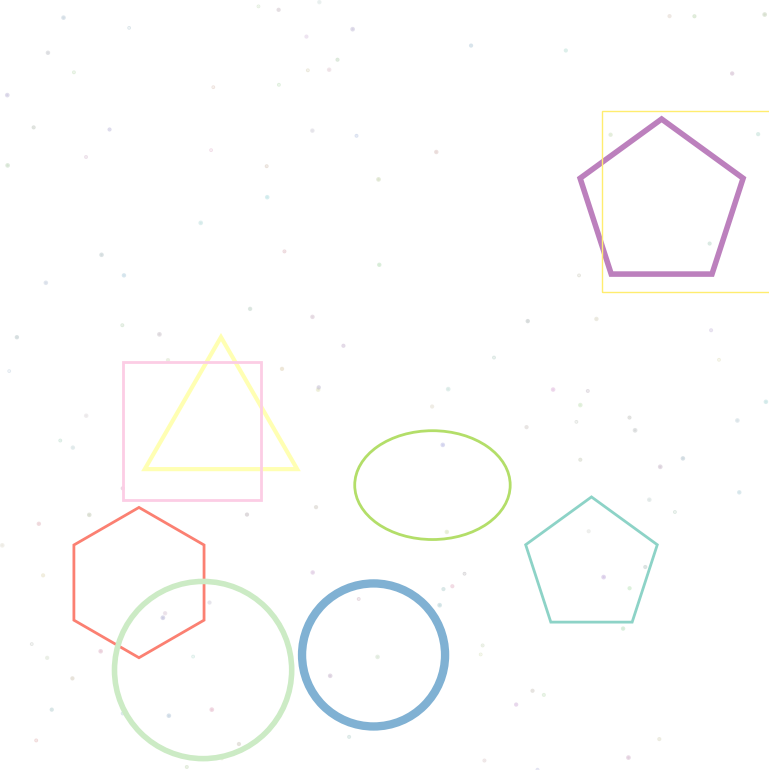[{"shape": "pentagon", "thickness": 1, "radius": 0.45, "center": [0.768, 0.265]}, {"shape": "triangle", "thickness": 1.5, "radius": 0.57, "center": [0.287, 0.448]}, {"shape": "hexagon", "thickness": 1, "radius": 0.49, "center": [0.18, 0.243]}, {"shape": "circle", "thickness": 3, "radius": 0.46, "center": [0.485, 0.149]}, {"shape": "oval", "thickness": 1, "radius": 0.5, "center": [0.562, 0.37]}, {"shape": "square", "thickness": 1, "radius": 0.45, "center": [0.25, 0.44]}, {"shape": "pentagon", "thickness": 2, "radius": 0.56, "center": [0.859, 0.734]}, {"shape": "circle", "thickness": 2, "radius": 0.58, "center": [0.264, 0.13]}, {"shape": "square", "thickness": 0.5, "radius": 0.58, "center": [0.899, 0.738]}]